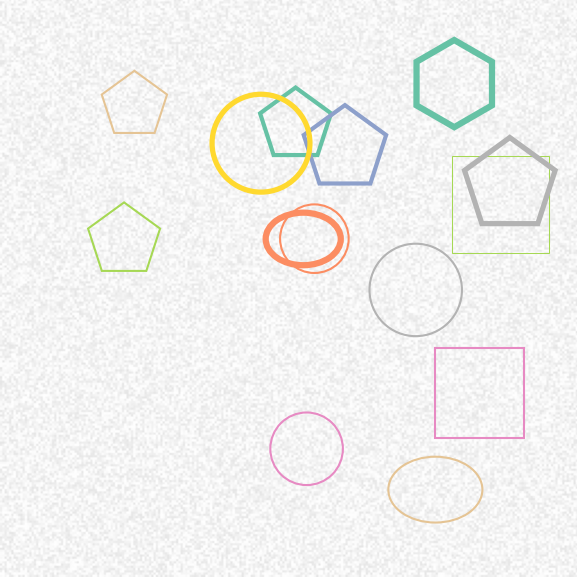[{"shape": "hexagon", "thickness": 3, "radius": 0.38, "center": [0.787, 0.854]}, {"shape": "pentagon", "thickness": 2, "radius": 0.32, "center": [0.512, 0.783]}, {"shape": "oval", "thickness": 3, "radius": 0.33, "center": [0.525, 0.585]}, {"shape": "circle", "thickness": 1, "radius": 0.3, "center": [0.544, 0.586]}, {"shape": "pentagon", "thickness": 2, "radius": 0.38, "center": [0.597, 0.742]}, {"shape": "circle", "thickness": 1, "radius": 0.31, "center": [0.531, 0.222]}, {"shape": "square", "thickness": 1, "radius": 0.39, "center": [0.831, 0.319]}, {"shape": "square", "thickness": 0.5, "radius": 0.42, "center": [0.867, 0.645]}, {"shape": "pentagon", "thickness": 1, "radius": 0.33, "center": [0.215, 0.583]}, {"shape": "circle", "thickness": 2.5, "radius": 0.42, "center": [0.452, 0.751]}, {"shape": "pentagon", "thickness": 1, "radius": 0.3, "center": [0.233, 0.817]}, {"shape": "oval", "thickness": 1, "radius": 0.41, "center": [0.754, 0.151]}, {"shape": "pentagon", "thickness": 2.5, "radius": 0.41, "center": [0.883, 0.679]}, {"shape": "circle", "thickness": 1, "radius": 0.4, "center": [0.72, 0.497]}]